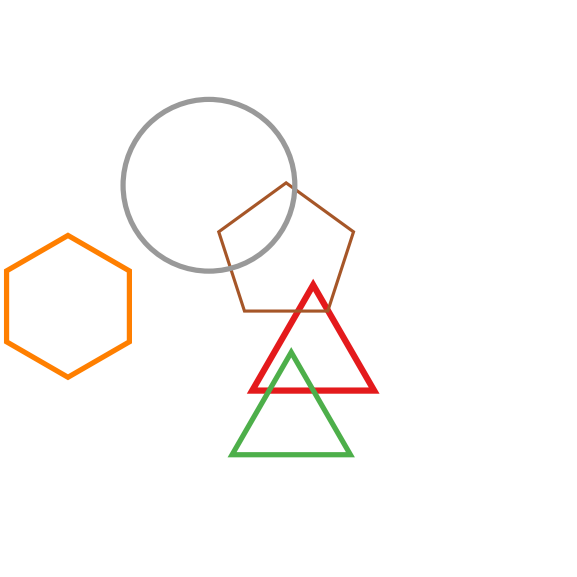[{"shape": "triangle", "thickness": 3, "radius": 0.61, "center": [0.542, 0.384]}, {"shape": "triangle", "thickness": 2.5, "radius": 0.59, "center": [0.504, 0.271]}, {"shape": "hexagon", "thickness": 2.5, "radius": 0.61, "center": [0.118, 0.469]}, {"shape": "pentagon", "thickness": 1.5, "radius": 0.61, "center": [0.495, 0.56]}, {"shape": "circle", "thickness": 2.5, "radius": 0.74, "center": [0.362, 0.678]}]